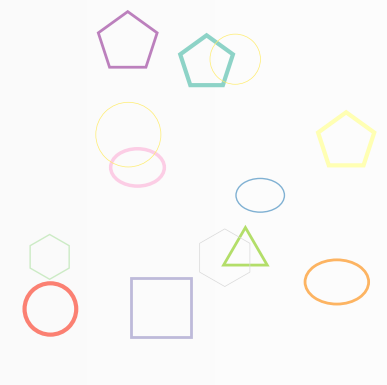[{"shape": "pentagon", "thickness": 3, "radius": 0.36, "center": [0.533, 0.837]}, {"shape": "pentagon", "thickness": 3, "radius": 0.38, "center": [0.893, 0.632]}, {"shape": "square", "thickness": 2, "radius": 0.39, "center": [0.414, 0.201]}, {"shape": "circle", "thickness": 3, "radius": 0.33, "center": [0.13, 0.197]}, {"shape": "oval", "thickness": 1, "radius": 0.31, "center": [0.672, 0.493]}, {"shape": "oval", "thickness": 2, "radius": 0.41, "center": [0.869, 0.268]}, {"shape": "triangle", "thickness": 2, "radius": 0.33, "center": [0.633, 0.344]}, {"shape": "oval", "thickness": 2.5, "radius": 0.35, "center": [0.355, 0.565]}, {"shape": "hexagon", "thickness": 0.5, "radius": 0.37, "center": [0.58, 0.331]}, {"shape": "pentagon", "thickness": 2, "radius": 0.4, "center": [0.33, 0.89]}, {"shape": "hexagon", "thickness": 1, "radius": 0.29, "center": [0.128, 0.333]}, {"shape": "circle", "thickness": 0.5, "radius": 0.33, "center": [0.607, 0.846]}, {"shape": "circle", "thickness": 0.5, "radius": 0.42, "center": [0.331, 0.65]}]